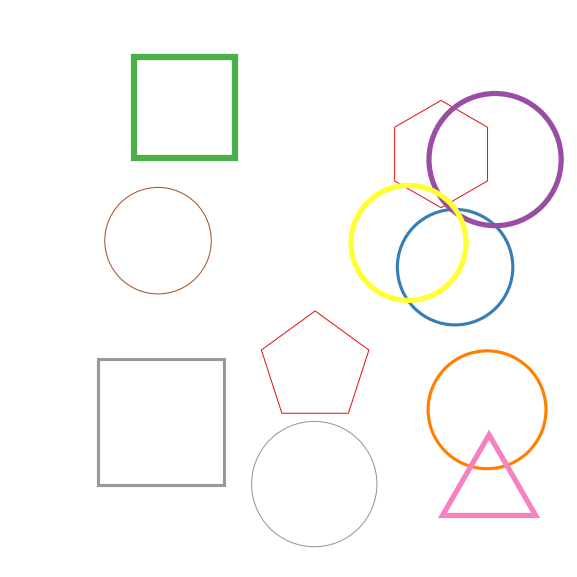[{"shape": "hexagon", "thickness": 0.5, "radius": 0.46, "center": [0.764, 0.732]}, {"shape": "pentagon", "thickness": 0.5, "radius": 0.49, "center": [0.546, 0.363]}, {"shape": "circle", "thickness": 1.5, "radius": 0.5, "center": [0.788, 0.537]}, {"shape": "square", "thickness": 3, "radius": 0.44, "center": [0.32, 0.813]}, {"shape": "circle", "thickness": 2.5, "radius": 0.57, "center": [0.857, 0.723]}, {"shape": "circle", "thickness": 1.5, "radius": 0.51, "center": [0.843, 0.29]}, {"shape": "circle", "thickness": 2.5, "radius": 0.5, "center": [0.707, 0.579]}, {"shape": "circle", "thickness": 0.5, "radius": 0.46, "center": [0.274, 0.582]}, {"shape": "triangle", "thickness": 2.5, "radius": 0.47, "center": [0.847, 0.153]}, {"shape": "square", "thickness": 1.5, "radius": 0.55, "center": [0.279, 0.268]}, {"shape": "circle", "thickness": 0.5, "radius": 0.54, "center": [0.544, 0.161]}]